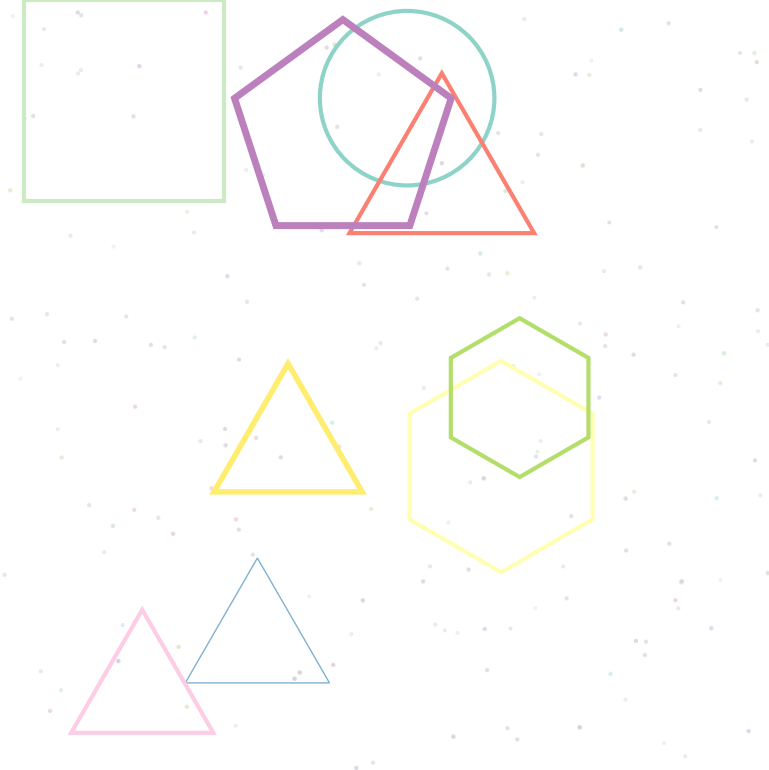[{"shape": "circle", "thickness": 1.5, "radius": 0.57, "center": [0.529, 0.872]}, {"shape": "hexagon", "thickness": 1.5, "radius": 0.69, "center": [0.651, 0.394]}, {"shape": "triangle", "thickness": 1.5, "radius": 0.69, "center": [0.574, 0.766]}, {"shape": "triangle", "thickness": 0.5, "radius": 0.54, "center": [0.334, 0.167]}, {"shape": "hexagon", "thickness": 1.5, "radius": 0.52, "center": [0.675, 0.484]}, {"shape": "triangle", "thickness": 1.5, "radius": 0.53, "center": [0.185, 0.102]}, {"shape": "pentagon", "thickness": 2.5, "radius": 0.74, "center": [0.445, 0.827]}, {"shape": "square", "thickness": 1.5, "radius": 0.65, "center": [0.161, 0.869]}, {"shape": "triangle", "thickness": 2, "radius": 0.56, "center": [0.374, 0.417]}]